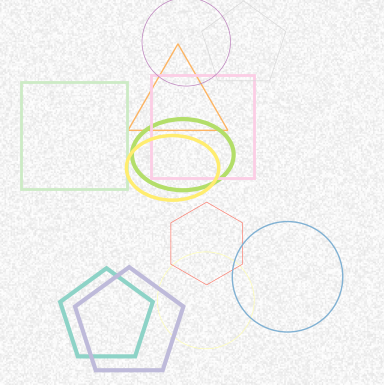[{"shape": "pentagon", "thickness": 3, "radius": 0.63, "center": [0.277, 0.177]}, {"shape": "circle", "thickness": 0.5, "radius": 0.63, "center": [0.535, 0.22]}, {"shape": "pentagon", "thickness": 3, "radius": 0.74, "center": [0.336, 0.158]}, {"shape": "hexagon", "thickness": 0.5, "radius": 0.54, "center": [0.537, 0.368]}, {"shape": "circle", "thickness": 1, "radius": 0.72, "center": [0.747, 0.281]}, {"shape": "triangle", "thickness": 1, "radius": 0.75, "center": [0.462, 0.736]}, {"shape": "oval", "thickness": 3, "radius": 0.66, "center": [0.475, 0.598]}, {"shape": "square", "thickness": 2, "radius": 0.67, "center": [0.527, 0.671]}, {"shape": "pentagon", "thickness": 0.5, "radius": 0.57, "center": [0.633, 0.883]}, {"shape": "circle", "thickness": 0.5, "radius": 0.57, "center": [0.484, 0.891]}, {"shape": "square", "thickness": 2, "radius": 0.69, "center": [0.192, 0.648]}, {"shape": "oval", "thickness": 2.5, "radius": 0.6, "center": [0.448, 0.564]}]